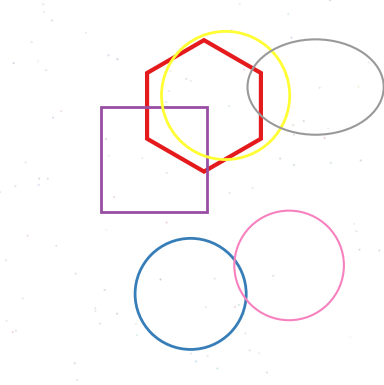[{"shape": "hexagon", "thickness": 3, "radius": 0.85, "center": [0.53, 0.725]}, {"shape": "circle", "thickness": 2, "radius": 0.72, "center": [0.495, 0.237]}, {"shape": "square", "thickness": 2, "radius": 0.68, "center": [0.4, 0.586]}, {"shape": "circle", "thickness": 2, "radius": 0.83, "center": [0.586, 0.752]}, {"shape": "circle", "thickness": 1.5, "radius": 0.71, "center": [0.751, 0.311]}, {"shape": "oval", "thickness": 1.5, "radius": 0.88, "center": [0.82, 0.774]}]